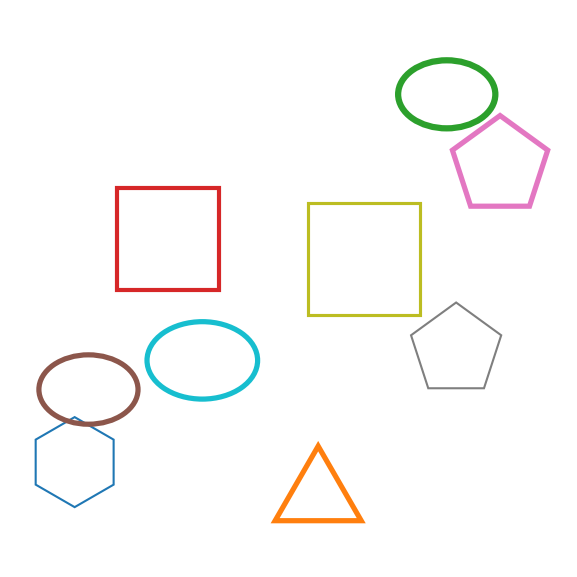[{"shape": "hexagon", "thickness": 1, "radius": 0.39, "center": [0.129, 0.199]}, {"shape": "triangle", "thickness": 2.5, "radius": 0.43, "center": [0.551, 0.141]}, {"shape": "oval", "thickness": 3, "radius": 0.42, "center": [0.774, 0.836]}, {"shape": "square", "thickness": 2, "radius": 0.44, "center": [0.291, 0.585]}, {"shape": "oval", "thickness": 2.5, "radius": 0.43, "center": [0.153, 0.325]}, {"shape": "pentagon", "thickness": 2.5, "radius": 0.43, "center": [0.866, 0.712]}, {"shape": "pentagon", "thickness": 1, "radius": 0.41, "center": [0.79, 0.393]}, {"shape": "square", "thickness": 1.5, "radius": 0.48, "center": [0.631, 0.55]}, {"shape": "oval", "thickness": 2.5, "radius": 0.48, "center": [0.35, 0.375]}]